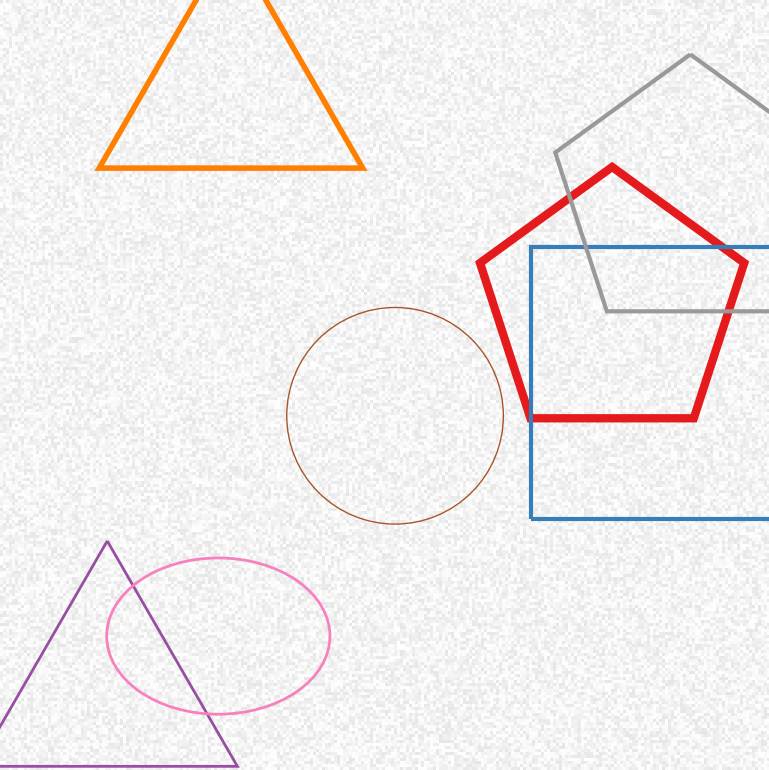[{"shape": "pentagon", "thickness": 3, "radius": 0.9, "center": [0.795, 0.603]}, {"shape": "square", "thickness": 1.5, "radius": 0.88, "center": [0.866, 0.502]}, {"shape": "triangle", "thickness": 1, "radius": 0.98, "center": [0.139, 0.102]}, {"shape": "triangle", "thickness": 2, "radius": 0.99, "center": [0.3, 0.88]}, {"shape": "circle", "thickness": 0.5, "radius": 0.7, "center": [0.513, 0.46]}, {"shape": "oval", "thickness": 1, "radius": 0.72, "center": [0.284, 0.174]}, {"shape": "pentagon", "thickness": 1.5, "radius": 0.92, "center": [0.897, 0.745]}]